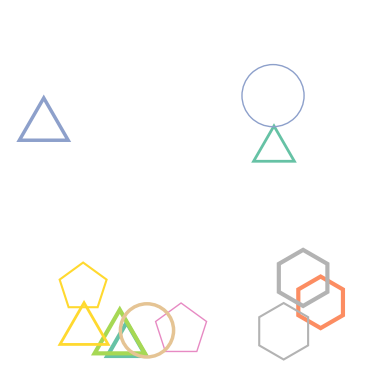[{"shape": "triangle", "thickness": 3, "radius": 0.29, "center": [0.329, 0.104]}, {"shape": "triangle", "thickness": 2, "radius": 0.31, "center": [0.712, 0.612]}, {"shape": "hexagon", "thickness": 3, "radius": 0.33, "center": [0.833, 0.215]}, {"shape": "triangle", "thickness": 2.5, "radius": 0.37, "center": [0.114, 0.672]}, {"shape": "circle", "thickness": 1, "radius": 0.4, "center": [0.709, 0.752]}, {"shape": "pentagon", "thickness": 1, "radius": 0.35, "center": [0.47, 0.143]}, {"shape": "triangle", "thickness": 3, "radius": 0.38, "center": [0.311, 0.12]}, {"shape": "triangle", "thickness": 2, "radius": 0.36, "center": [0.218, 0.142]}, {"shape": "pentagon", "thickness": 1.5, "radius": 0.32, "center": [0.216, 0.254]}, {"shape": "circle", "thickness": 2.5, "radius": 0.35, "center": [0.382, 0.142]}, {"shape": "hexagon", "thickness": 1.5, "radius": 0.37, "center": [0.737, 0.14]}, {"shape": "hexagon", "thickness": 3, "radius": 0.36, "center": [0.787, 0.278]}]